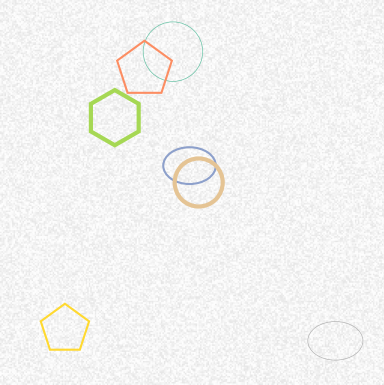[{"shape": "circle", "thickness": 0.5, "radius": 0.39, "center": [0.449, 0.866]}, {"shape": "pentagon", "thickness": 1.5, "radius": 0.37, "center": [0.375, 0.819]}, {"shape": "oval", "thickness": 1.5, "radius": 0.34, "center": [0.492, 0.57]}, {"shape": "hexagon", "thickness": 3, "radius": 0.36, "center": [0.298, 0.694]}, {"shape": "pentagon", "thickness": 1.5, "radius": 0.33, "center": [0.169, 0.145]}, {"shape": "circle", "thickness": 3, "radius": 0.31, "center": [0.516, 0.526]}, {"shape": "oval", "thickness": 0.5, "radius": 0.36, "center": [0.871, 0.115]}]